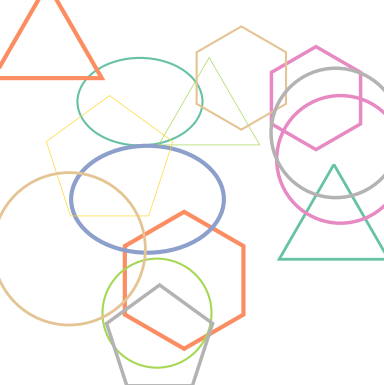[{"shape": "triangle", "thickness": 2, "radius": 0.82, "center": [0.867, 0.409]}, {"shape": "oval", "thickness": 1.5, "radius": 0.81, "center": [0.364, 0.736]}, {"shape": "hexagon", "thickness": 3, "radius": 0.89, "center": [0.478, 0.272]}, {"shape": "triangle", "thickness": 3, "radius": 0.81, "center": [0.123, 0.879]}, {"shape": "oval", "thickness": 3, "radius": 0.99, "center": [0.383, 0.482]}, {"shape": "circle", "thickness": 2.5, "radius": 0.83, "center": [0.884, 0.586]}, {"shape": "hexagon", "thickness": 2.5, "radius": 0.67, "center": [0.821, 0.745]}, {"shape": "triangle", "thickness": 0.5, "radius": 0.76, "center": [0.543, 0.699]}, {"shape": "circle", "thickness": 1.5, "radius": 0.71, "center": [0.408, 0.187]}, {"shape": "pentagon", "thickness": 0.5, "radius": 0.86, "center": [0.285, 0.579]}, {"shape": "hexagon", "thickness": 1.5, "radius": 0.67, "center": [0.627, 0.797]}, {"shape": "circle", "thickness": 2, "radius": 0.99, "center": [0.18, 0.354]}, {"shape": "pentagon", "thickness": 2.5, "radius": 0.72, "center": [0.415, 0.115]}, {"shape": "circle", "thickness": 2.5, "radius": 0.84, "center": [0.872, 0.655]}]